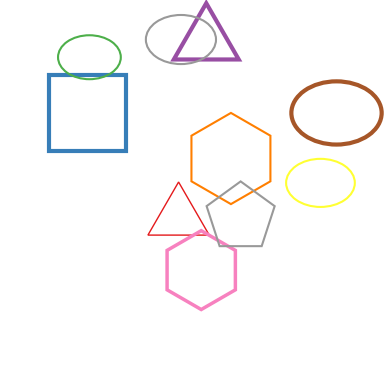[{"shape": "triangle", "thickness": 1, "radius": 0.46, "center": [0.464, 0.435]}, {"shape": "square", "thickness": 3, "radius": 0.5, "center": [0.227, 0.706]}, {"shape": "oval", "thickness": 1.5, "radius": 0.41, "center": [0.232, 0.851]}, {"shape": "triangle", "thickness": 3, "radius": 0.49, "center": [0.536, 0.894]}, {"shape": "hexagon", "thickness": 1.5, "radius": 0.59, "center": [0.6, 0.588]}, {"shape": "oval", "thickness": 1.5, "radius": 0.45, "center": [0.832, 0.525]}, {"shape": "oval", "thickness": 3, "radius": 0.59, "center": [0.874, 0.707]}, {"shape": "hexagon", "thickness": 2.5, "radius": 0.51, "center": [0.523, 0.298]}, {"shape": "pentagon", "thickness": 1.5, "radius": 0.46, "center": [0.625, 0.436]}, {"shape": "oval", "thickness": 1.5, "radius": 0.46, "center": [0.47, 0.897]}]